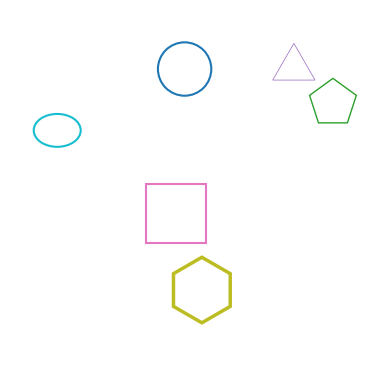[{"shape": "circle", "thickness": 1.5, "radius": 0.35, "center": [0.48, 0.821]}, {"shape": "pentagon", "thickness": 1, "radius": 0.32, "center": [0.865, 0.733]}, {"shape": "triangle", "thickness": 0.5, "radius": 0.32, "center": [0.763, 0.824]}, {"shape": "square", "thickness": 1.5, "radius": 0.39, "center": [0.457, 0.446]}, {"shape": "hexagon", "thickness": 2.5, "radius": 0.43, "center": [0.524, 0.247]}, {"shape": "oval", "thickness": 1.5, "radius": 0.31, "center": [0.149, 0.661]}]